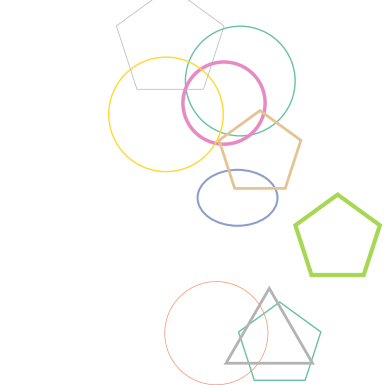[{"shape": "circle", "thickness": 1, "radius": 0.71, "center": [0.624, 0.79]}, {"shape": "pentagon", "thickness": 1, "radius": 0.56, "center": [0.727, 0.103]}, {"shape": "circle", "thickness": 0.5, "radius": 0.67, "center": [0.562, 0.135]}, {"shape": "oval", "thickness": 1.5, "radius": 0.52, "center": [0.617, 0.486]}, {"shape": "circle", "thickness": 2.5, "radius": 0.53, "center": [0.582, 0.732]}, {"shape": "pentagon", "thickness": 3, "radius": 0.58, "center": [0.877, 0.379]}, {"shape": "circle", "thickness": 1, "radius": 0.74, "center": [0.431, 0.703]}, {"shape": "pentagon", "thickness": 2, "radius": 0.56, "center": [0.675, 0.601]}, {"shape": "triangle", "thickness": 2, "radius": 0.65, "center": [0.699, 0.121]}, {"shape": "pentagon", "thickness": 0.5, "radius": 0.74, "center": [0.442, 0.887]}]